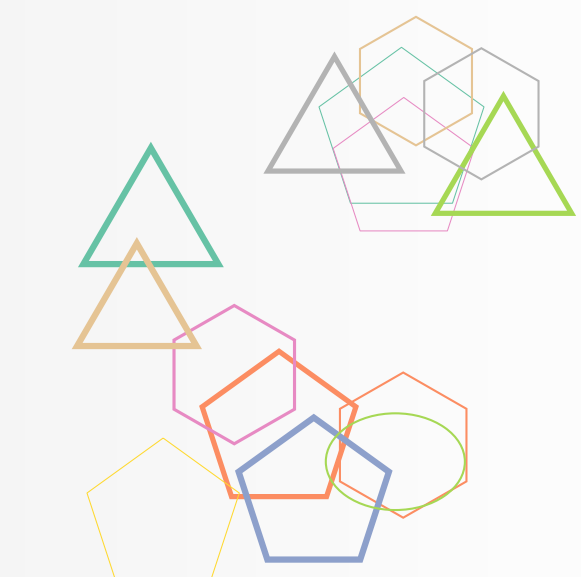[{"shape": "triangle", "thickness": 3, "radius": 0.67, "center": [0.26, 0.609]}, {"shape": "pentagon", "thickness": 0.5, "radius": 0.75, "center": [0.691, 0.768]}, {"shape": "hexagon", "thickness": 1, "radius": 0.63, "center": [0.694, 0.228]}, {"shape": "pentagon", "thickness": 2.5, "radius": 0.7, "center": [0.48, 0.252]}, {"shape": "pentagon", "thickness": 3, "radius": 0.68, "center": [0.54, 0.14]}, {"shape": "hexagon", "thickness": 1.5, "radius": 0.6, "center": [0.403, 0.35]}, {"shape": "pentagon", "thickness": 0.5, "radius": 0.64, "center": [0.695, 0.703]}, {"shape": "oval", "thickness": 1, "radius": 0.6, "center": [0.68, 0.2]}, {"shape": "triangle", "thickness": 2.5, "radius": 0.68, "center": [0.866, 0.697]}, {"shape": "pentagon", "thickness": 0.5, "radius": 0.69, "center": [0.281, 0.103]}, {"shape": "triangle", "thickness": 3, "radius": 0.59, "center": [0.235, 0.459]}, {"shape": "hexagon", "thickness": 1, "radius": 0.56, "center": [0.716, 0.859]}, {"shape": "triangle", "thickness": 2.5, "radius": 0.66, "center": [0.575, 0.769]}, {"shape": "hexagon", "thickness": 1, "radius": 0.57, "center": [0.828, 0.802]}]